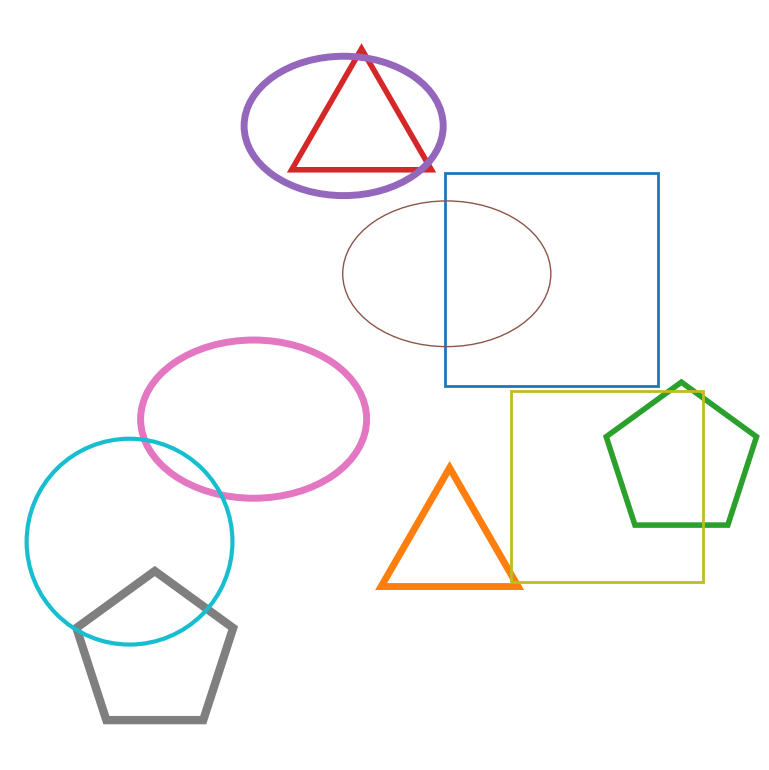[{"shape": "square", "thickness": 1, "radius": 0.69, "center": [0.717, 0.637]}, {"shape": "triangle", "thickness": 2.5, "radius": 0.51, "center": [0.584, 0.29]}, {"shape": "pentagon", "thickness": 2, "radius": 0.51, "center": [0.885, 0.401]}, {"shape": "triangle", "thickness": 2, "radius": 0.52, "center": [0.47, 0.832]}, {"shape": "oval", "thickness": 2.5, "radius": 0.65, "center": [0.446, 0.836]}, {"shape": "oval", "thickness": 0.5, "radius": 0.68, "center": [0.58, 0.644]}, {"shape": "oval", "thickness": 2.5, "radius": 0.73, "center": [0.329, 0.456]}, {"shape": "pentagon", "thickness": 3, "radius": 0.54, "center": [0.201, 0.151]}, {"shape": "square", "thickness": 1, "radius": 0.62, "center": [0.788, 0.368]}, {"shape": "circle", "thickness": 1.5, "radius": 0.67, "center": [0.168, 0.297]}]